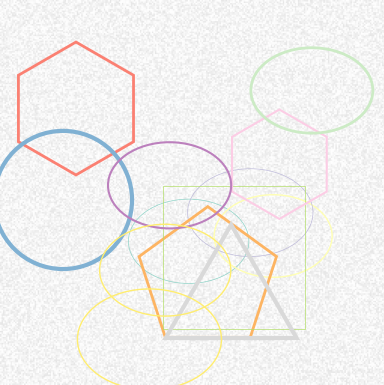[{"shape": "oval", "thickness": 0.5, "radius": 0.78, "center": [0.49, 0.373]}, {"shape": "oval", "thickness": 1, "radius": 0.77, "center": [0.709, 0.387]}, {"shape": "oval", "thickness": 0.5, "radius": 0.81, "center": [0.65, 0.448]}, {"shape": "hexagon", "thickness": 2, "radius": 0.86, "center": [0.197, 0.718]}, {"shape": "circle", "thickness": 3, "radius": 0.9, "center": [0.164, 0.481]}, {"shape": "pentagon", "thickness": 2, "radius": 0.94, "center": [0.54, 0.276]}, {"shape": "square", "thickness": 0.5, "radius": 0.92, "center": [0.608, 0.331]}, {"shape": "hexagon", "thickness": 1.5, "radius": 0.71, "center": [0.726, 0.573]}, {"shape": "triangle", "thickness": 3, "radius": 0.98, "center": [0.6, 0.22]}, {"shape": "oval", "thickness": 1.5, "radius": 0.8, "center": [0.44, 0.519]}, {"shape": "oval", "thickness": 2, "radius": 0.79, "center": [0.81, 0.765]}, {"shape": "oval", "thickness": 1, "radius": 0.94, "center": [0.388, 0.119]}, {"shape": "oval", "thickness": 1, "radius": 0.85, "center": [0.429, 0.298]}]